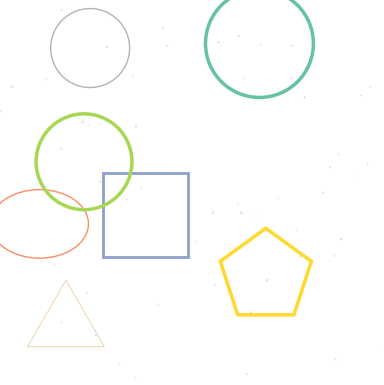[{"shape": "circle", "thickness": 2.5, "radius": 0.7, "center": [0.674, 0.887]}, {"shape": "oval", "thickness": 1, "radius": 0.64, "center": [0.102, 0.418]}, {"shape": "square", "thickness": 2, "radius": 0.55, "center": [0.378, 0.441]}, {"shape": "circle", "thickness": 2.5, "radius": 0.62, "center": [0.218, 0.58]}, {"shape": "pentagon", "thickness": 2.5, "radius": 0.62, "center": [0.69, 0.283]}, {"shape": "triangle", "thickness": 0.5, "radius": 0.58, "center": [0.171, 0.157]}, {"shape": "circle", "thickness": 1, "radius": 0.51, "center": [0.234, 0.875]}]